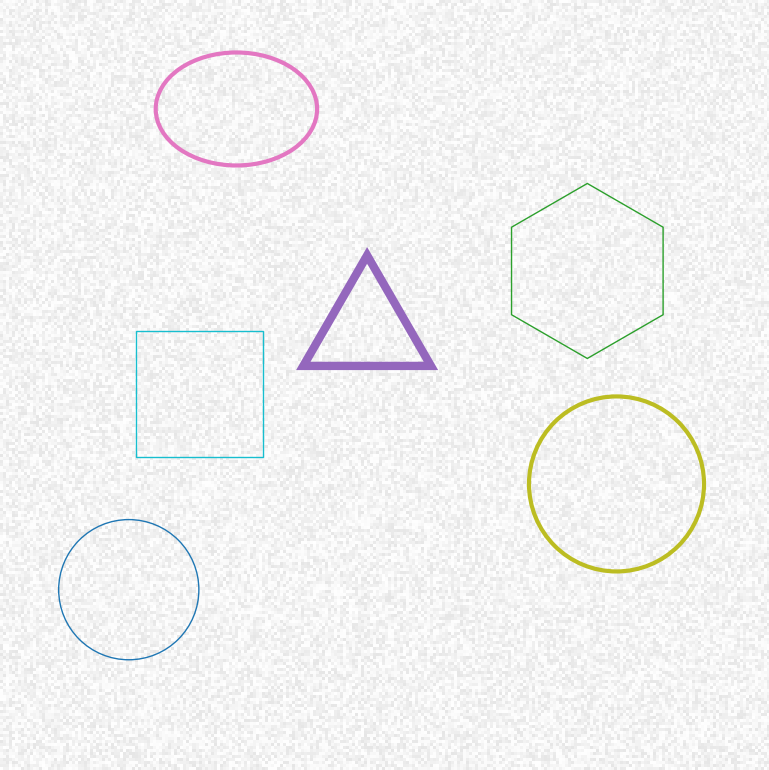[{"shape": "circle", "thickness": 0.5, "radius": 0.46, "center": [0.167, 0.234]}, {"shape": "hexagon", "thickness": 0.5, "radius": 0.57, "center": [0.763, 0.648]}, {"shape": "triangle", "thickness": 3, "radius": 0.48, "center": [0.477, 0.573]}, {"shape": "oval", "thickness": 1.5, "radius": 0.52, "center": [0.307, 0.858]}, {"shape": "circle", "thickness": 1.5, "radius": 0.57, "center": [0.801, 0.372]}, {"shape": "square", "thickness": 0.5, "radius": 0.41, "center": [0.259, 0.488]}]